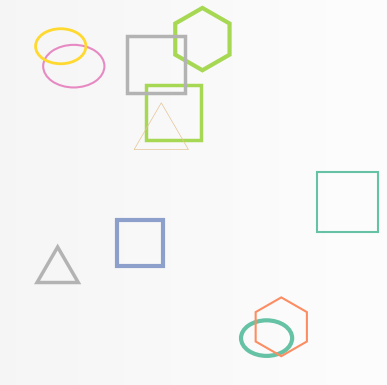[{"shape": "square", "thickness": 1.5, "radius": 0.39, "center": [0.897, 0.476]}, {"shape": "oval", "thickness": 3, "radius": 0.33, "center": [0.688, 0.122]}, {"shape": "hexagon", "thickness": 1.5, "radius": 0.38, "center": [0.726, 0.151]}, {"shape": "square", "thickness": 3, "radius": 0.3, "center": [0.361, 0.368]}, {"shape": "oval", "thickness": 1.5, "radius": 0.4, "center": [0.19, 0.828]}, {"shape": "square", "thickness": 2.5, "radius": 0.36, "center": [0.448, 0.708]}, {"shape": "hexagon", "thickness": 3, "radius": 0.4, "center": [0.522, 0.898]}, {"shape": "oval", "thickness": 2, "radius": 0.32, "center": [0.157, 0.88]}, {"shape": "triangle", "thickness": 0.5, "radius": 0.41, "center": [0.416, 0.652]}, {"shape": "square", "thickness": 2.5, "radius": 0.37, "center": [0.403, 0.833]}, {"shape": "triangle", "thickness": 2.5, "radius": 0.31, "center": [0.149, 0.297]}]